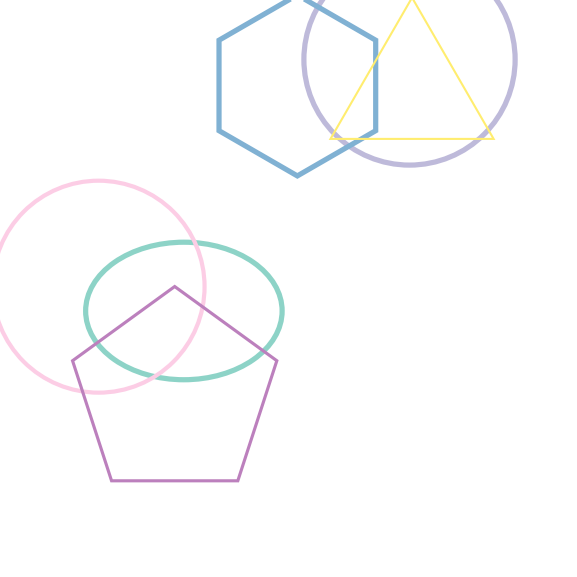[{"shape": "oval", "thickness": 2.5, "radius": 0.85, "center": [0.318, 0.461]}, {"shape": "circle", "thickness": 2.5, "radius": 0.91, "center": [0.709, 0.896]}, {"shape": "hexagon", "thickness": 2.5, "radius": 0.78, "center": [0.515, 0.851]}, {"shape": "circle", "thickness": 2, "radius": 0.92, "center": [0.171, 0.503]}, {"shape": "pentagon", "thickness": 1.5, "radius": 0.93, "center": [0.302, 0.317]}, {"shape": "triangle", "thickness": 1, "radius": 0.82, "center": [0.714, 0.84]}]